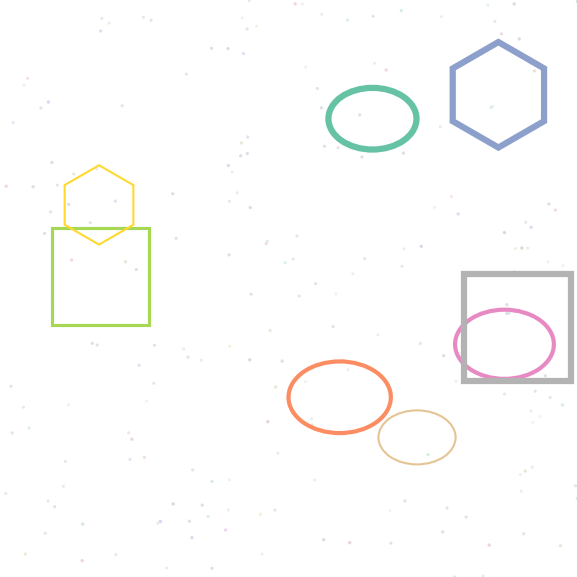[{"shape": "oval", "thickness": 3, "radius": 0.38, "center": [0.645, 0.794]}, {"shape": "oval", "thickness": 2, "radius": 0.44, "center": [0.588, 0.311]}, {"shape": "hexagon", "thickness": 3, "radius": 0.46, "center": [0.863, 0.835]}, {"shape": "oval", "thickness": 2, "radius": 0.43, "center": [0.874, 0.403]}, {"shape": "square", "thickness": 1.5, "radius": 0.42, "center": [0.175, 0.521]}, {"shape": "hexagon", "thickness": 1, "radius": 0.34, "center": [0.171, 0.644]}, {"shape": "oval", "thickness": 1, "radius": 0.33, "center": [0.722, 0.242]}, {"shape": "square", "thickness": 3, "radius": 0.46, "center": [0.896, 0.432]}]